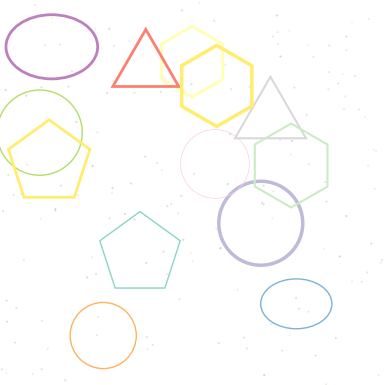[{"shape": "pentagon", "thickness": 1, "radius": 0.55, "center": [0.364, 0.341]}, {"shape": "hexagon", "thickness": 2, "radius": 0.46, "center": [0.499, 0.84]}, {"shape": "circle", "thickness": 2.5, "radius": 0.55, "center": [0.677, 0.42]}, {"shape": "triangle", "thickness": 2, "radius": 0.49, "center": [0.379, 0.825]}, {"shape": "oval", "thickness": 1, "radius": 0.46, "center": [0.77, 0.211]}, {"shape": "circle", "thickness": 1, "radius": 0.43, "center": [0.268, 0.128]}, {"shape": "circle", "thickness": 1, "radius": 0.55, "center": [0.103, 0.655]}, {"shape": "circle", "thickness": 0.5, "radius": 0.45, "center": [0.558, 0.574]}, {"shape": "triangle", "thickness": 1.5, "radius": 0.53, "center": [0.702, 0.694]}, {"shape": "oval", "thickness": 2, "radius": 0.6, "center": [0.135, 0.878]}, {"shape": "hexagon", "thickness": 1.5, "radius": 0.55, "center": [0.756, 0.57]}, {"shape": "pentagon", "thickness": 2, "radius": 0.56, "center": [0.128, 0.578]}, {"shape": "hexagon", "thickness": 2.5, "radius": 0.53, "center": [0.563, 0.777]}]